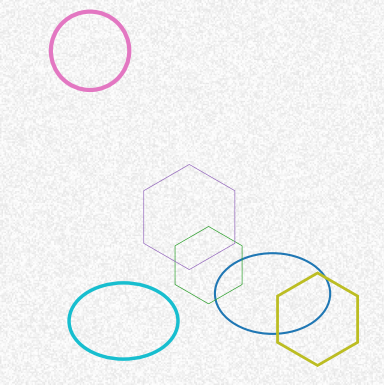[{"shape": "oval", "thickness": 1.5, "radius": 0.75, "center": [0.708, 0.238]}, {"shape": "hexagon", "thickness": 0.5, "radius": 0.5, "center": [0.542, 0.311]}, {"shape": "hexagon", "thickness": 0.5, "radius": 0.68, "center": [0.492, 0.436]}, {"shape": "circle", "thickness": 3, "radius": 0.51, "center": [0.234, 0.868]}, {"shape": "hexagon", "thickness": 2, "radius": 0.6, "center": [0.825, 0.171]}, {"shape": "oval", "thickness": 2.5, "radius": 0.71, "center": [0.321, 0.166]}]